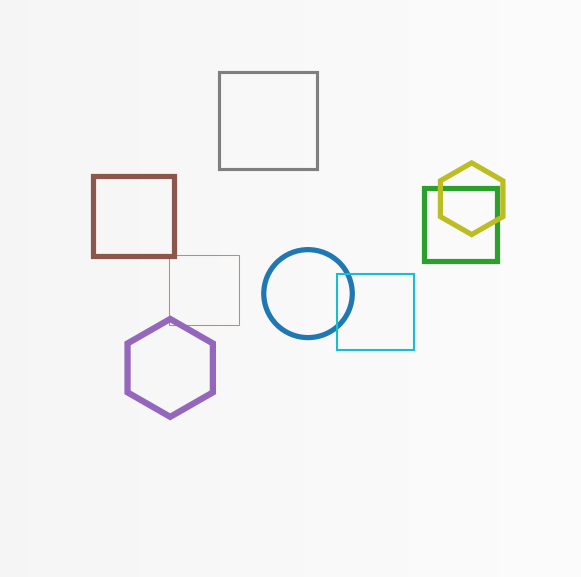[{"shape": "circle", "thickness": 2.5, "radius": 0.38, "center": [0.53, 0.491]}, {"shape": "square", "thickness": 0.5, "radius": 0.3, "center": [0.352, 0.497]}, {"shape": "square", "thickness": 2.5, "radius": 0.32, "center": [0.792, 0.611]}, {"shape": "hexagon", "thickness": 3, "radius": 0.42, "center": [0.293, 0.362]}, {"shape": "square", "thickness": 2.5, "radius": 0.35, "center": [0.23, 0.625]}, {"shape": "square", "thickness": 1.5, "radius": 0.42, "center": [0.462, 0.791]}, {"shape": "hexagon", "thickness": 2.5, "radius": 0.31, "center": [0.811, 0.655]}, {"shape": "square", "thickness": 1, "radius": 0.33, "center": [0.646, 0.459]}]